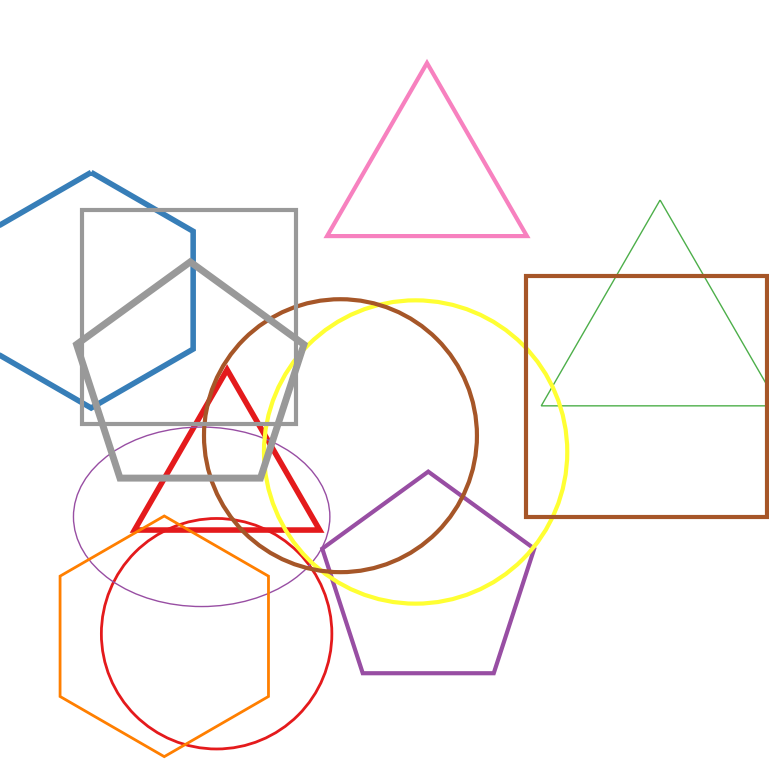[{"shape": "triangle", "thickness": 2, "radius": 0.69, "center": [0.295, 0.381]}, {"shape": "circle", "thickness": 1, "radius": 0.75, "center": [0.281, 0.177]}, {"shape": "hexagon", "thickness": 2, "radius": 0.76, "center": [0.118, 0.623]}, {"shape": "triangle", "thickness": 0.5, "radius": 0.89, "center": [0.857, 0.562]}, {"shape": "pentagon", "thickness": 1.5, "radius": 0.72, "center": [0.556, 0.243]}, {"shape": "oval", "thickness": 0.5, "radius": 0.83, "center": [0.262, 0.329]}, {"shape": "hexagon", "thickness": 1, "radius": 0.78, "center": [0.213, 0.174]}, {"shape": "circle", "thickness": 1.5, "radius": 0.98, "center": [0.54, 0.413]}, {"shape": "square", "thickness": 1.5, "radius": 0.79, "center": [0.84, 0.485]}, {"shape": "circle", "thickness": 1.5, "radius": 0.89, "center": [0.442, 0.434]}, {"shape": "triangle", "thickness": 1.5, "radius": 0.75, "center": [0.555, 0.768]}, {"shape": "square", "thickness": 1.5, "radius": 0.7, "center": [0.245, 0.589]}, {"shape": "pentagon", "thickness": 2.5, "radius": 0.78, "center": [0.247, 0.505]}]